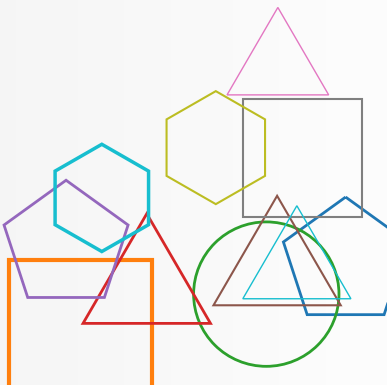[{"shape": "pentagon", "thickness": 2, "radius": 0.84, "center": [0.892, 0.319]}, {"shape": "square", "thickness": 3, "radius": 0.92, "center": [0.208, 0.139]}, {"shape": "circle", "thickness": 2, "radius": 0.94, "center": [0.687, 0.236]}, {"shape": "triangle", "thickness": 2, "radius": 0.95, "center": [0.379, 0.255]}, {"shape": "pentagon", "thickness": 2, "radius": 0.84, "center": [0.17, 0.364]}, {"shape": "triangle", "thickness": 1.5, "radius": 0.95, "center": [0.715, 0.302]}, {"shape": "triangle", "thickness": 1, "radius": 0.76, "center": [0.717, 0.829]}, {"shape": "square", "thickness": 1.5, "radius": 0.76, "center": [0.781, 0.589]}, {"shape": "hexagon", "thickness": 1.5, "radius": 0.73, "center": [0.557, 0.617]}, {"shape": "hexagon", "thickness": 2.5, "radius": 0.7, "center": [0.263, 0.486]}, {"shape": "triangle", "thickness": 1, "radius": 0.81, "center": [0.766, 0.305]}]